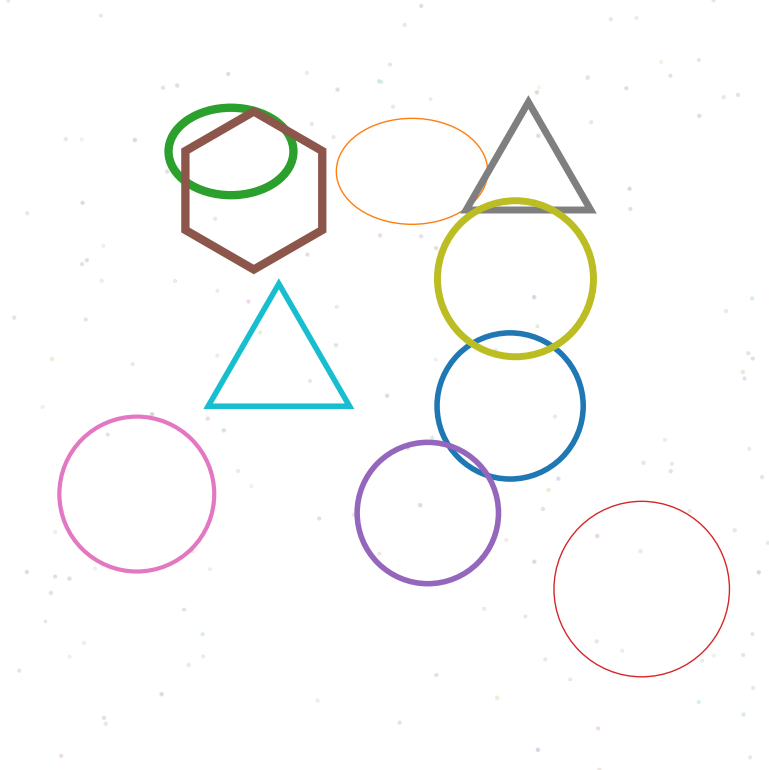[{"shape": "circle", "thickness": 2, "radius": 0.47, "center": [0.663, 0.473]}, {"shape": "oval", "thickness": 0.5, "radius": 0.49, "center": [0.535, 0.778]}, {"shape": "oval", "thickness": 3, "radius": 0.41, "center": [0.3, 0.803]}, {"shape": "circle", "thickness": 0.5, "radius": 0.57, "center": [0.833, 0.235]}, {"shape": "circle", "thickness": 2, "radius": 0.46, "center": [0.556, 0.334]}, {"shape": "hexagon", "thickness": 3, "radius": 0.51, "center": [0.33, 0.753]}, {"shape": "circle", "thickness": 1.5, "radius": 0.5, "center": [0.178, 0.358]}, {"shape": "triangle", "thickness": 2.5, "radius": 0.47, "center": [0.686, 0.774]}, {"shape": "circle", "thickness": 2.5, "radius": 0.51, "center": [0.669, 0.638]}, {"shape": "triangle", "thickness": 2, "radius": 0.53, "center": [0.362, 0.525]}]